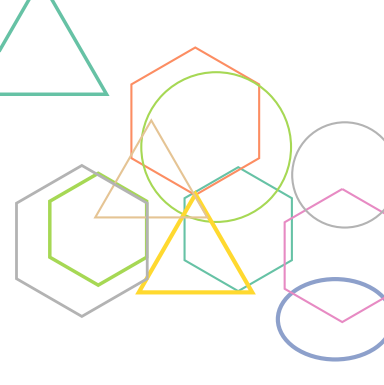[{"shape": "hexagon", "thickness": 1.5, "radius": 0.8, "center": [0.619, 0.405]}, {"shape": "triangle", "thickness": 2.5, "radius": 0.99, "center": [0.105, 0.854]}, {"shape": "hexagon", "thickness": 1.5, "radius": 0.96, "center": [0.507, 0.685]}, {"shape": "oval", "thickness": 3, "radius": 0.75, "center": [0.871, 0.171]}, {"shape": "hexagon", "thickness": 1.5, "radius": 0.86, "center": [0.889, 0.336]}, {"shape": "hexagon", "thickness": 2.5, "radius": 0.73, "center": [0.255, 0.405]}, {"shape": "circle", "thickness": 1.5, "radius": 0.97, "center": [0.561, 0.618]}, {"shape": "triangle", "thickness": 3, "radius": 0.85, "center": [0.508, 0.326]}, {"shape": "triangle", "thickness": 1.5, "radius": 0.84, "center": [0.393, 0.519]}, {"shape": "hexagon", "thickness": 2, "radius": 0.98, "center": [0.213, 0.374]}, {"shape": "circle", "thickness": 1.5, "radius": 0.68, "center": [0.896, 0.546]}]